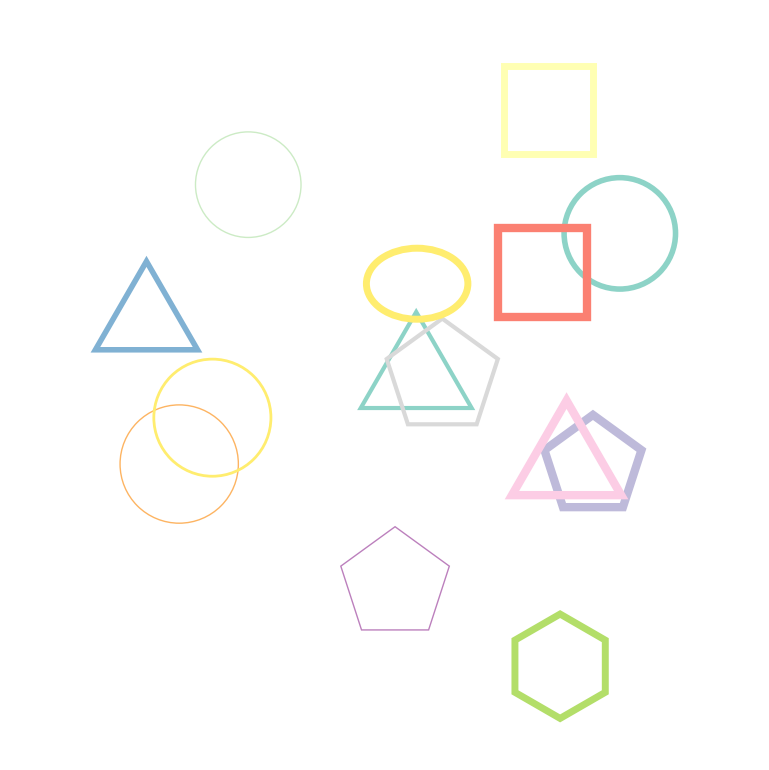[{"shape": "triangle", "thickness": 1.5, "radius": 0.42, "center": [0.541, 0.512]}, {"shape": "circle", "thickness": 2, "radius": 0.36, "center": [0.805, 0.697]}, {"shape": "square", "thickness": 2.5, "radius": 0.29, "center": [0.712, 0.857]}, {"shape": "pentagon", "thickness": 3, "radius": 0.33, "center": [0.77, 0.395]}, {"shape": "square", "thickness": 3, "radius": 0.29, "center": [0.705, 0.646]}, {"shape": "triangle", "thickness": 2, "radius": 0.38, "center": [0.19, 0.584]}, {"shape": "circle", "thickness": 0.5, "radius": 0.38, "center": [0.233, 0.397]}, {"shape": "hexagon", "thickness": 2.5, "radius": 0.34, "center": [0.727, 0.135]}, {"shape": "triangle", "thickness": 3, "radius": 0.41, "center": [0.736, 0.398]}, {"shape": "pentagon", "thickness": 1.5, "radius": 0.38, "center": [0.574, 0.51]}, {"shape": "pentagon", "thickness": 0.5, "radius": 0.37, "center": [0.513, 0.242]}, {"shape": "circle", "thickness": 0.5, "radius": 0.34, "center": [0.322, 0.76]}, {"shape": "oval", "thickness": 2.5, "radius": 0.33, "center": [0.542, 0.632]}, {"shape": "circle", "thickness": 1, "radius": 0.38, "center": [0.276, 0.458]}]